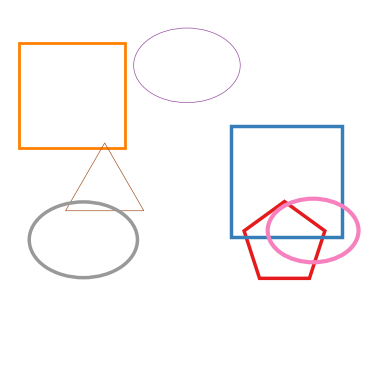[{"shape": "pentagon", "thickness": 2.5, "radius": 0.55, "center": [0.739, 0.366]}, {"shape": "square", "thickness": 2.5, "radius": 0.72, "center": [0.744, 0.528]}, {"shape": "oval", "thickness": 0.5, "radius": 0.69, "center": [0.486, 0.83]}, {"shape": "square", "thickness": 2, "radius": 0.69, "center": [0.187, 0.752]}, {"shape": "triangle", "thickness": 0.5, "radius": 0.59, "center": [0.272, 0.511]}, {"shape": "oval", "thickness": 3, "radius": 0.59, "center": [0.813, 0.401]}, {"shape": "oval", "thickness": 2.5, "radius": 0.7, "center": [0.216, 0.377]}]